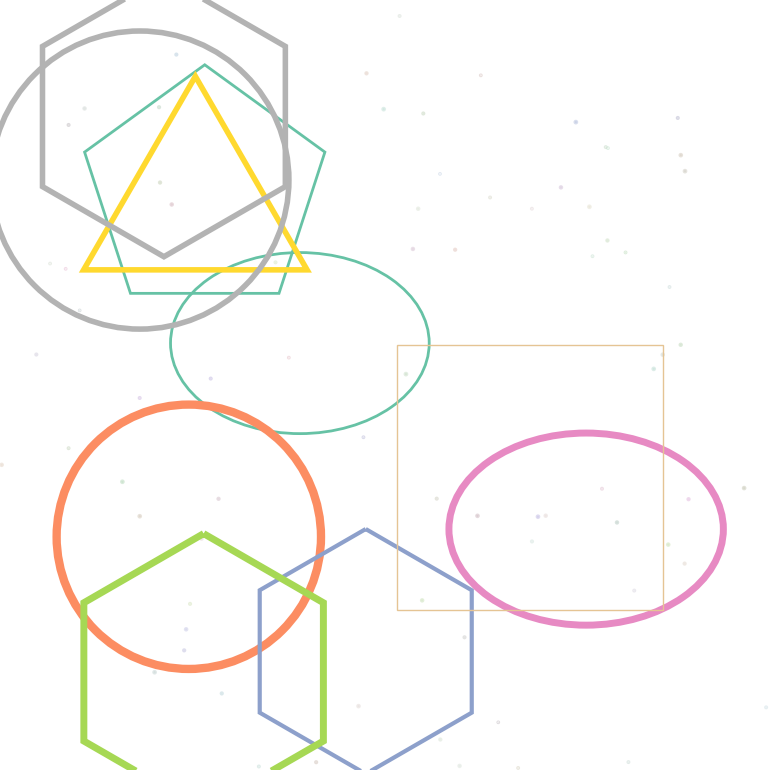[{"shape": "pentagon", "thickness": 1, "radius": 0.82, "center": [0.266, 0.752]}, {"shape": "oval", "thickness": 1, "radius": 0.84, "center": [0.389, 0.554]}, {"shape": "circle", "thickness": 3, "radius": 0.86, "center": [0.245, 0.303]}, {"shape": "hexagon", "thickness": 1.5, "radius": 0.79, "center": [0.475, 0.154]}, {"shape": "oval", "thickness": 2.5, "radius": 0.89, "center": [0.761, 0.313]}, {"shape": "hexagon", "thickness": 2.5, "radius": 0.9, "center": [0.264, 0.127]}, {"shape": "triangle", "thickness": 2, "radius": 0.84, "center": [0.254, 0.733]}, {"shape": "square", "thickness": 0.5, "radius": 0.86, "center": [0.688, 0.38]}, {"shape": "circle", "thickness": 2, "radius": 0.97, "center": [0.182, 0.766]}, {"shape": "hexagon", "thickness": 2, "radius": 0.91, "center": [0.213, 0.849]}]